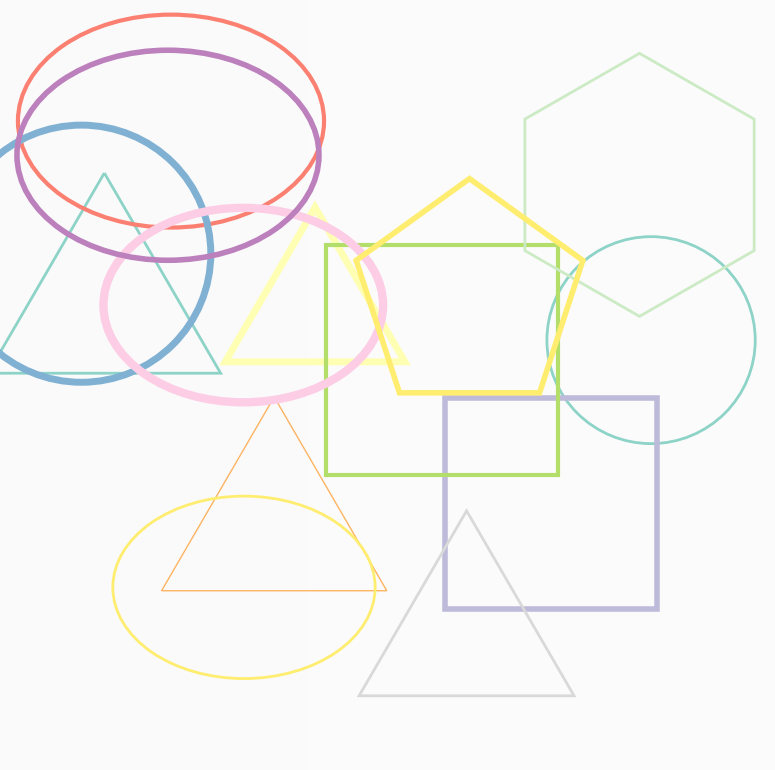[{"shape": "triangle", "thickness": 1, "radius": 0.87, "center": [0.135, 0.602]}, {"shape": "circle", "thickness": 1, "radius": 0.67, "center": [0.84, 0.558]}, {"shape": "triangle", "thickness": 2.5, "radius": 0.67, "center": [0.407, 0.597]}, {"shape": "square", "thickness": 2, "radius": 0.68, "center": [0.711, 0.346]}, {"shape": "oval", "thickness": 1.5, "radius": 0.99, "center": [0.221, 0.843]}, {"shape": "circle", "thickness": 2.5, "radius": 0.83, "center": [0.105, 0.671]}, {"shape": "triangle", "thickness": 0.5, "radius": 0.84, "center": [0.354, 0.317]}, {"shape": "square", "thickness": 1.5, "radius": 0.75, "center": [0.57, 0.532]}, {"shape": "oval", "thickness": 3, "radius": 0.9, "center": [0.314, 0.604]}, {"shape": "triangle", "thickness": 1, "radius": 0.8, "center": [0.602, 0.176]}, {"shape": "oval", "thickness": 2, "radius": 0.97, "center": [0.217, 0.798]}, {"shape": "hexagon", "thickness": 1, "radius": 0.85, "center": [0.825, 0.76]}, {"shape": "pentagon", "thickness": 2, "radius": 0.77, "center": [0.606, 0.614]}, {"shape": "oval", "thickness": 1, "radius": 0.85, "center": [0.315, 0.237]}]